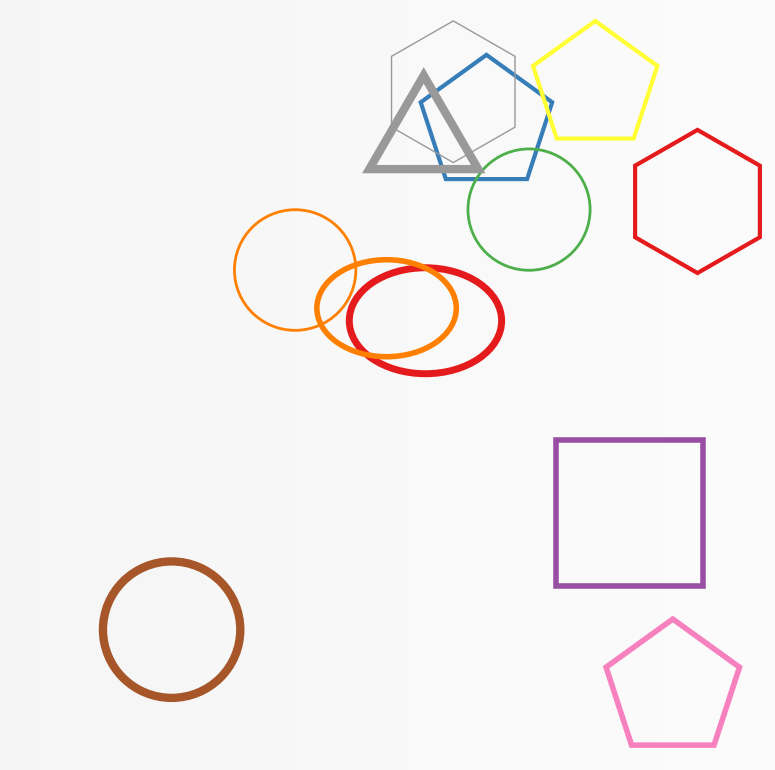[{"shape": "oval", "thickness": 2.5, "radius": 0.49, "center": [0.549, 0.583]}, {"shape": "hexagon", "thickness": 1.5, "radius": 0.46, "center": [0.9, 0.738]}, {"shape": "pentagon", "thickness": 1.5, "radius": 0.45, "center": [0.628, 0.84]}, {"shape": "circle", "thickness": 1, "radius": 0.39, "center": [0.683, 0.728]}, {"shape": "square", "thickness": 2, "radius": 0.47, "center": [0.812, 0.334]}, {"shape": "oval", "thickness": 2, "radius": 0.45, "center": [0.499, 0.6]}, {"shape": "circle", "thickness": 1, "radius": 0.39, "center": [0.381, 0.649]}, {"shape": "pentagon", "thickness": 1.5, "radius": 0.42, "center": [0.768, 0.888]}, {"shape": "circle", "thickness": 3, "radius": 0.44, "center": [0.221, 0.182]}, {"shape": "pentagon", "thickness": 2, "radius": 0.45, "center": [0.868, 0.106]}, {"shape": "hexagon", "thickness": 0.5, "radius": 0.46, "center": [0.585, 0.881]}, {"shape": "triangle", "thickness": 3, "radius": 0.41, "center": [0.547, 0.821]}]